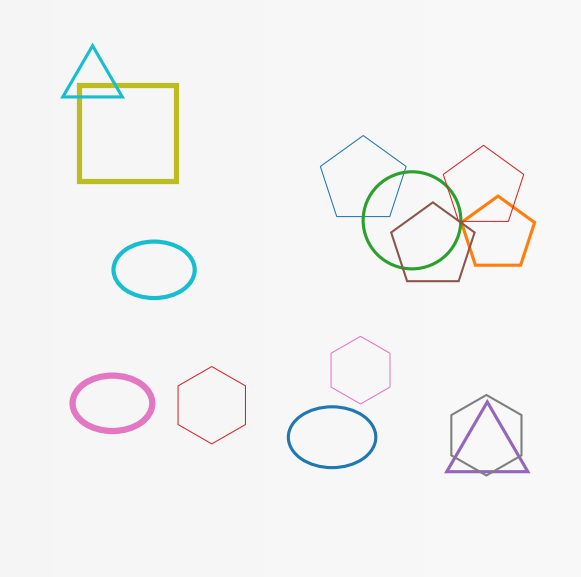[{"shape": "pentagon", "thickness": 0.5, "radius": 0.39, "center": [0.625, 0.687]}, {"shape": "oval", "thickness": 1.5, "radius": 0.38, "center": [0.571, 0.242]}, {"shape": "pentagon", "thickness": 1.5, "radius": 0.33, "center": [0.857, 0.593]}, {"shape": "circle", "thickness": 1.5, "radius": 0.42, "center": [0.709, 0.618]}, {"shape": "hexagon", "thickness": 0.5, "radius": 0.33, "center": [0.364, 0.297]}, {"shape": "pentagon", "thickness": 0.5, "radius": 0.36, "center": [0.832, 0.675]}, {"shape": "triangle", "thickness": 1.5, "radius": 0.4, "center": [0.838, 0.223]}, {"shape": "pentagon", "thickness": 1, "radius": 0.38, "center": [0.745, 0.573]}, {"shape": "oval", "thickness": 3, "radius": 0.34, "center": [0.193, 0.301]}, {"shape": "hexagon", "thickness": 0.5, "radius": 0.29, "center": [0.62, 0.358]}, {"shape": "hexagon", "thickness": 1, "radius": 0.35, "center": [0.837, 0.246]}, {"shape": "square", "thickness": 2.5, "radius": 0.42, "center": [0.22, 0.769]}, {"shape": "triangle", "thickness": 1.5, "radius": 0.3, "center": [0.159, 0.861]}, {"shape": "oval", "thickness": 2, "radius": 0.35, "center": [0.265, 0.532]}]